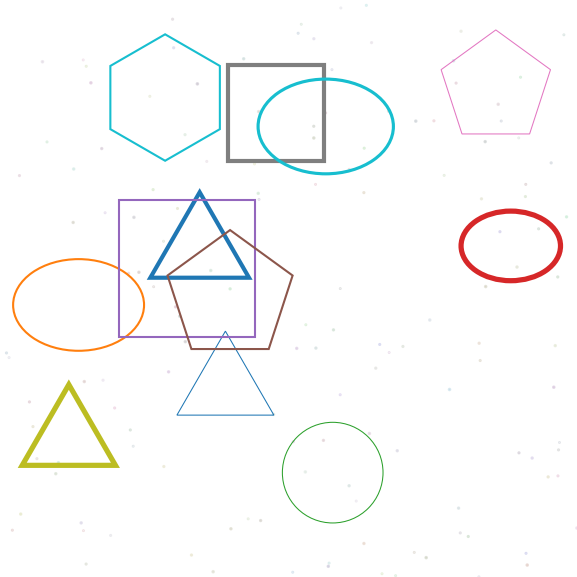[{"shape": "triangle", "thickness": 2, "radius": 0.49, "center": [0.346, 0.568]}, {"shape": "triangle", "thickness": 0.5, "radius": 0.48, "center": [0.39, 0.329]}, {"shape": "oval", "thickness": 1, "radius": 0.57, "center": [0.136, 0.471]}, {"shape": "circle", "thickness": 0.5, "radius": 0.44, "center": [0.576, 0.181]}, {"shape": "oval", "thickness": 2.5, "radius": 0.43, "center": [0.884, 0.573]}, {"shape": "square", "thickness": 1, "radius": 0.59, "center": [0.324, 0.534]}, {"shape": "pentagon", "thickness": 1, "radius": 0.57, "center": [0.398, 0.487]}, {"shape": "pentagon", "thickness": 0.5, "radius": 0.5, "center": [0.859, 0.848]}, {"shape": "square", "thickness": 2, "radius": 0.41, "center": [0.478, 0.804]}, {"shape": "triangle", "thickness": 2.5, "radius": 0.47, "center": [0.119, 0.24]}, {"shape": "hexagon", "thickness": 1, "radius": 0.55, "center": [0.286, 0.83]}, {"shape": "oval", "thickness": 1.5, "radius": 0.59, "center": [0.564, 0.78]}]